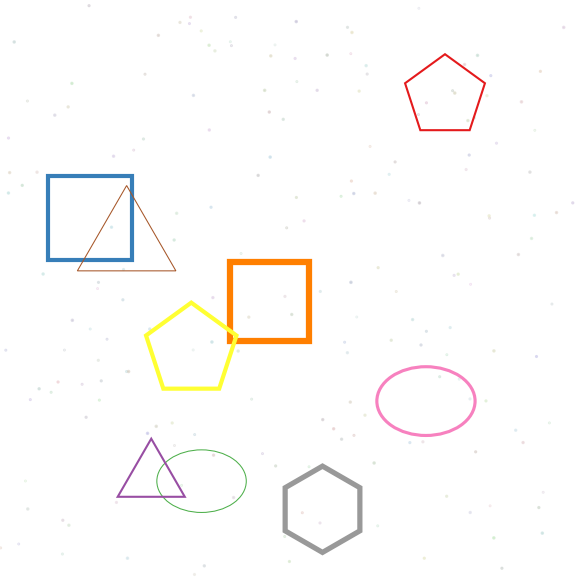[{"shape": "pentagon", "thickness": 1, "radius": 0.36, "center": [0.771, 0.833]}, {"shape": "square", "thickness": 2, "radius": 0.36, "center": [0.155, 0.621]}, {"shape": "oval", "thickness": 0.5, "radius": 0.39, "center": [0.349, 0.166]}, {"shape": "triangle", "thickness": 1, "radius": 0.34, "center": [0.262, 0.172]}, {"shape": "square", "thickness": 3, "radius": 0.34, "center": [0.467, 0.478]}, {"shape": "pentagon", "thickness": 2, "radius": 0.41, "center": [0.331, 0.393]}, {"shape": "triangle", "thickness": 0.5, "radius": 0.49, "center": [0.219, 0.579]}, {"shape": "oval", "thickness": 1.5, "radius": 0.43, "center": [0.738, 0.305]}, {"shape": "hexagon", "thickness": 2.5, "radius": 0.37, "center": [0.558, 0.117]}]